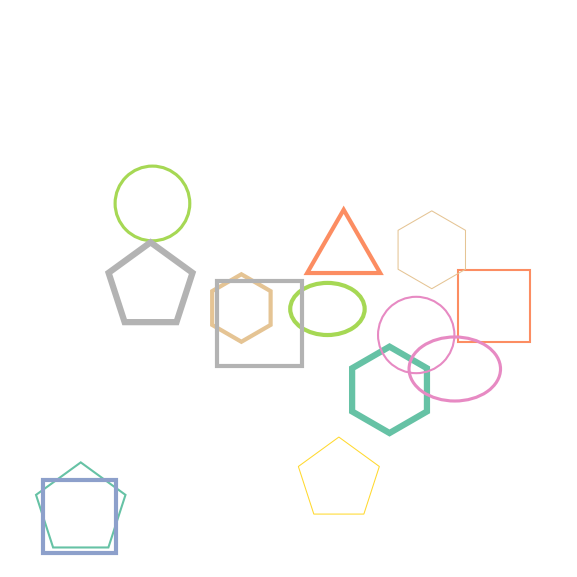[{"shape": "hexagon", "thickness": 3, "radius": 0.37, "center": [0.675, 0.324]}, {"shape": "pentagon", "thickness": 1, "radius": 0.41, "center": [0.14, 0.117]}, {"shape": "square", "thickness": 1, "radius": 0.31, "center": [0.855, 0.469]}, {"shape": "triangle", "thickness": 2, "radius": 0.37, "center": [0.595, 0.563]}, {"shape": "square", "thickness": 2, "radius": 0.31, "center": [0.137, 0.104]}, {"shape": "oval", "thickness": 1.5, "radius": 0.4, "center": [0.788, 0.36]}, {"shape": "circle", "thickness": 1, "radius": 0.33, "center": [0.721, 0.419]}, {"shape": "oval", "thickness": 2, "radius": 0.32, "center": [0.567, 0.464]}, {"shape": "circle", "thickness": 1.5, "radius": 0.32, "center": [0.264, 0.647]}, {"shape": "pentagon", "thickness": 0.5, "radius": 0.37, "center": [0.587, 0.169]}, {"shape": "hexagon", "thickness": 2, "radius": 0.29, "center": [0.418, 0.466]}, {"shape": "hexagon", "thickness": 0.5, "radius": 0.34, "center": [0.748, 0.567]}, {"shape": "square", "thickness": 2, "radius": 0.37, "center": [0.45, 0.439]}, {"shape": "pentagon", "thickness": 3, "radius": 0.38, "center": [0.261, 0.503]}]